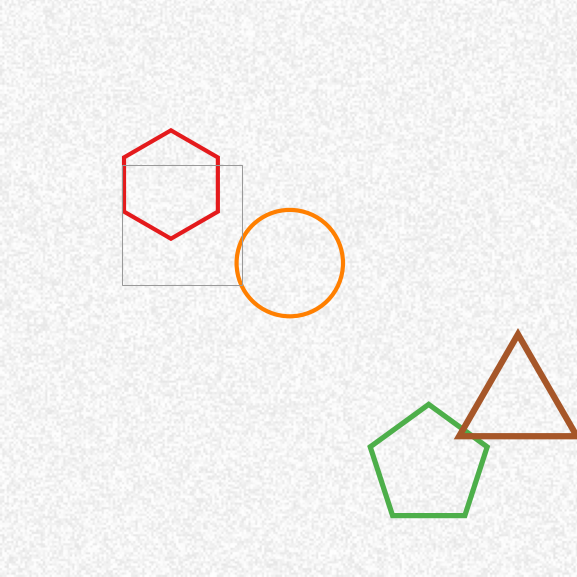[{"shape": "hexagon", "thickness": 2, "radius": 0.47, "center": [0.296, 0.68]}, {"shape": "pentagon", "thickness": 2.5, "radius": 0.53, "center": [0.742, 0.192]}, {"shape": "circle", "thickness": 2, "radius": 0.46, "center": [0.502, 0.544]}, {"shape": "triangle", "thickness": 3, "radius": 0.59, "center": [0.897, 0.303]}, {"shape": "square", "thickness": 0.5, "radius": 0.52, "center": [0.315, 0.609]}]